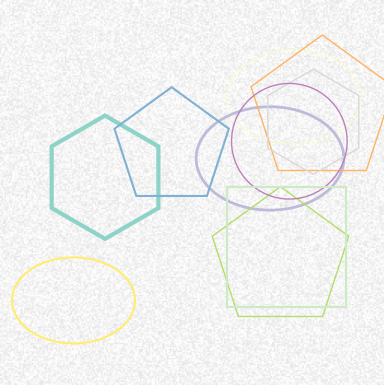[{"shape": "hexagon", "thickness": 3, "radius": 0.8, "center": [0.273, 0.54]}, {"shape": "oval", "thickness": 0.5, "radius": 0.87, "center": [0.763, 0.748]}, {"shape": "oval", "thickness": 2, "radius": 0.96, "center": [0.701, 0.588]}, {"shape": "pentagon", "thickness": 1.5, "radius": 0.78, "center": [0.446, 0.617]}, {"shape": "pentagon", "thickness": 1, "radius": 0.97, "center": [0.837, 0.715]}, {"shape": "pentagon", "thickness": 1, "radius": 0.93, "center": [0.729, 0.329]}, {"shape": "hexagon", "thickness": 1, "radius": 0.68, "center": [0.814, 0.684]}, {"shape": "circle", "thickness": 1, "radius": 0.75, "center": [0.752, 0.633]}, {"shape": "square", "thickness": 1.5, "radius": 0.78, "center": [0.744, 0.358]}, {"shape": "oval", "thickness": 1.5, "radius": 0.8, "center": [0.191, 0.22]}]